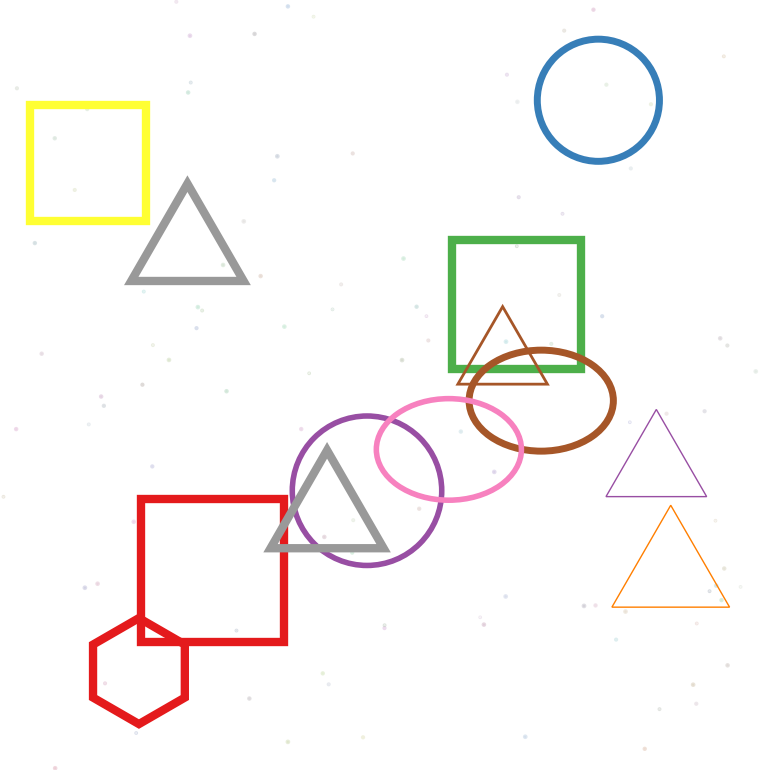[{"shape": "square", "thickness": 3, "radius": 0.46, "center": [0.276, 0.26]}, {"shape": "hexagon", "thickness": 3, "radius": 0.34, "center": [0.18, 0.128]}, {"shape": "circle", "thickness": 2.5, "radius": 0.4, "center": [0.777, 0.87]}, {"shape": "square", "thickness": 3, "radius": 0.42, "center": [0.67, 0.605]}, {"shape": "circle", "thickness": 2, "radius": 0.49, "center": [0.477, 0.363]}, {"shape": "triangle", "thickness": 0.5, "radius": 0.38, "center": [0.852, 0.393]}, {"shape": "triangle", "thickness": 0.5, "radius": 0.44, "center": [0.871, 0.256]}, {"shape": "square", "thickness": 3, "radius": 0.38, "center": [0.114, 0.789]}, {"shape": "triangle", "thickness": 1, "radius": 0.34, "center": [0.653, 0.535]}, {"shape": "oval", "thickness": 2.5, "radius": 0.47, "center": [0.703, 0.48]}, {"shape": "oval", "thickness": 2, "radius": 0.47, "center": [0.583, 0.416]}, {"shape": "triangle", "thickness": 3, "radius": 0.42, "center": [0.425, 0.33]}, {"shape": "triangle", "thickness": 3, "radius": 0.42, "center": [0.243, 0.677]}]